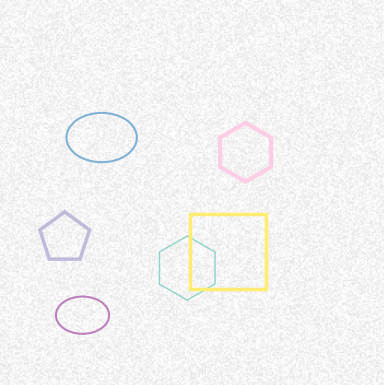[{"shape": "hexagon", "thickness": 1, "radius": 0.42, "center": [0.486, 0.304]}, {"shape": "pentagon", "thickness": 2.5, "radius": 0.34, "center": [0.168, 0.382]}, {"shape": "oval", "thickness": 1.5, "radius": 0.46, "center": [0.264, 0.643]}, {"shape": "hexagon", "thickness": 3, "radius": 0.38, "center": [0.638, 0.605]}, {"shape": "oval", "thickness": 1.5, "radius": 0.35, "center": [0.214, 0.181]}, {"shape": "square", "thickness": 2.5, "radius": 0.49, "center": [0.592, 0.347]}]